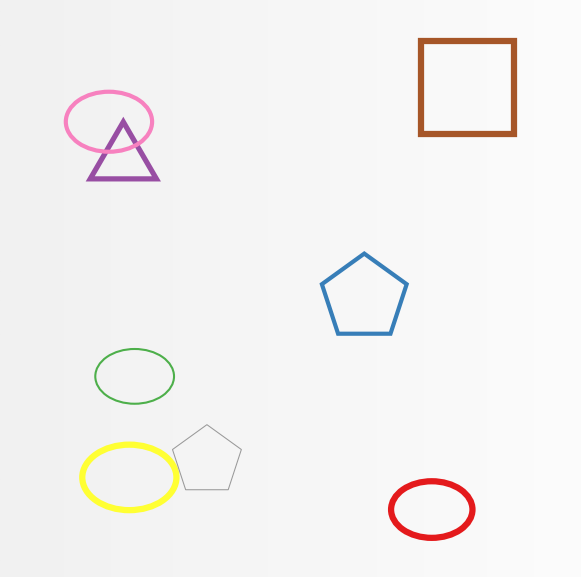[{"shape": "oval", "thickness": 3, "radius": 0.35, "center": [0.743, 0.117]}, {"shape": "pentagon", "thickness": 2, "radius": 0.38, "center": [0.627, 0.483]}, {"shape": "oval", "thickness": 1, "radius": 0.34, "center": [0.232, 0.347]}, {"shape": "triangle", "thickness": 2.5, "radius": 0.33, "center": [0.212, 0.722]}, {"shape": "oval", "thickness": 3, "radius": 0.41, "center": [0.223, 0.172]}, {"shape": "square", "thickness": 3, "radius": 0.4, "center": [0.804, 0.847]}, {"shape": "oval", "thickness": 2, "radius": 0.37, "center": [0.187, 0.788]}, {"shape": "pentagon", "thickness": 0.5, "radius": 0.31, "center": [0.356, 0.202]}]